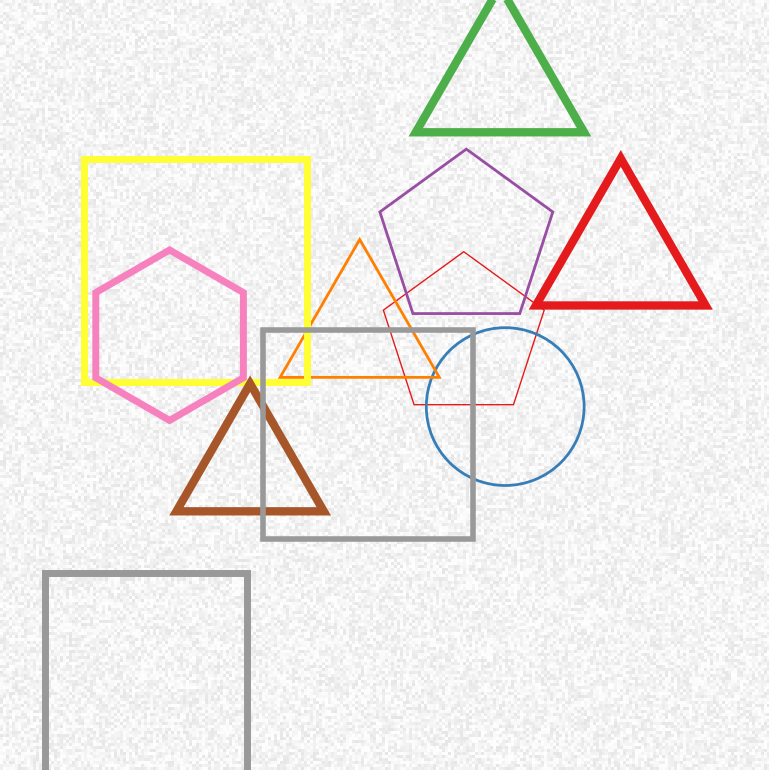[{"shape": "triangle", "thickness": 3, "radius": 0.64, "center": [0.806, 0.667]}, {"shape": "pentagon", "thickness": 0.5, "radius": 0.55, "center": [0.602, 0.563]}, {"shape": "circle", "thickness": 1, "radius": 0.51, "center": [0.656, 0.472]}, {"shape": "triangle", "thickness": 3, "radius": 0.63, "center": [0.649, 0.891]}, {"shape": "pentagon", "thickness": 1, "radius": 0.59, "center": [0.606, 0.688]}, {"shape": "triangle", "thickness": 1, "radius": 0.6, "center": [0.467, 0.57]}, {"shape": "square", "thickness": 2.5, "radius": 0.72, "center": [0.254, 0.649]}, {"shape": "triangle", "thickness": 3, "radius": 0.55, "center": [0.325, 0.391]}, {"shape": "hexagon", "thickness": 2.5, "radius": 0.55, "center": [0.22, 0.565]}, {"shape": "square", "thickness": 2.5, "radius": 0.66, "center": [0.19, 0.124]}, {"shape": "square", "thickness": 2, "radius": 0.68, "center": [0.478, 0.436]}]